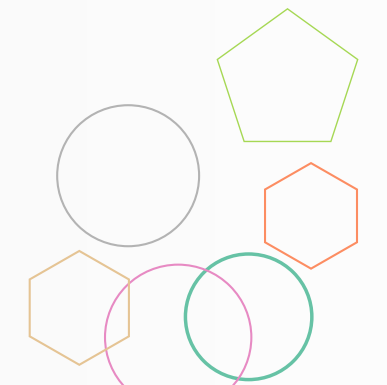[{"shape": "circle", "thickness": 2.5, "radius": 0.82, "center": [0.642, 0.177]}, {"shape": "hexagon", "thickness": 1.5, "radius": 0.69, "center": [0.803, 0.439]}, {"shape": "circle", "thickness": 1.5, "radius": 0.94, "center": [0.46, 0.124]}, {"shape": "pentagon", "thickness": 1, "radius": 0.95, "center": [0.742, 0.787]}, {"shape": "hexagon", "thickness": 1.5, "radius": 0.74, "center": [0.205, 0.2]}, {"shape": "circle", "thickness": 1.5, "radius": 0.92, "center": [0.331, 0.544]}]